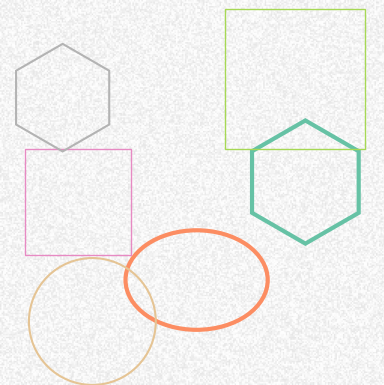[{"shape": "hexagon", "thickness": 3, "radius": 0.8, "center": [0.793, 0.527]}, {"shape": "oval", "thickness": 3, "radius": 0.92, "center": [0.511, 0.273]}, {"shape": "square", "thickness": 1, "radius": 0.68, "center": [0.203, 0.475]}, {"shape": "square", "thickness": 1, "radius": 0.91, "center": [0.765, 0.794]}, {"shape": "circle", "thickness": 1.5, "radius": 0.82, "center": [0.24, 0.165]}, {"shape": "hexagon", "thickness": 1.5, "radius": 0.7, "center": [0.163, 0.746]}]